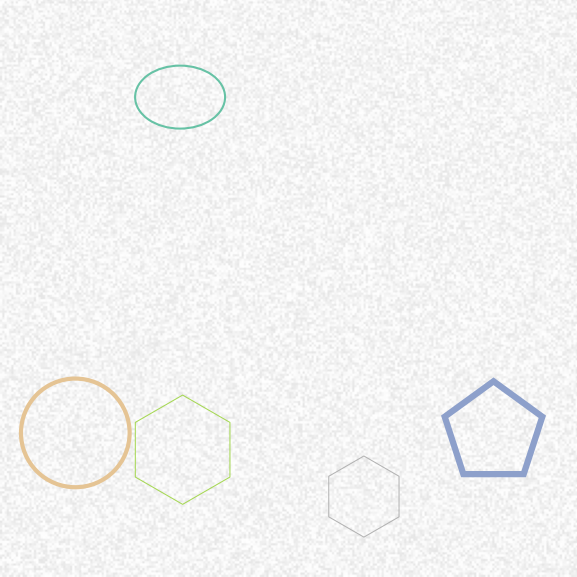[{"shape": "oval", "thickness": 1, "radius": 0.39, "center": [0.312, 0.831]}, {"shape": "pentagon", "thickness": 3, "radius": 0.44, "center": [0.855, 0.25]}, {"shape": "hexagon", "thickness": 0.5, "radius": 0.47, "center": [0.316, 0.22]}, {"shape": "circle", "thickness": 2, "radius": 0.47, "center": [0.13, 0.25]}, {"shape": "hexagon", "thickness": 0.5, "radius": 0.35, "center": [0.63, 0.139]}]